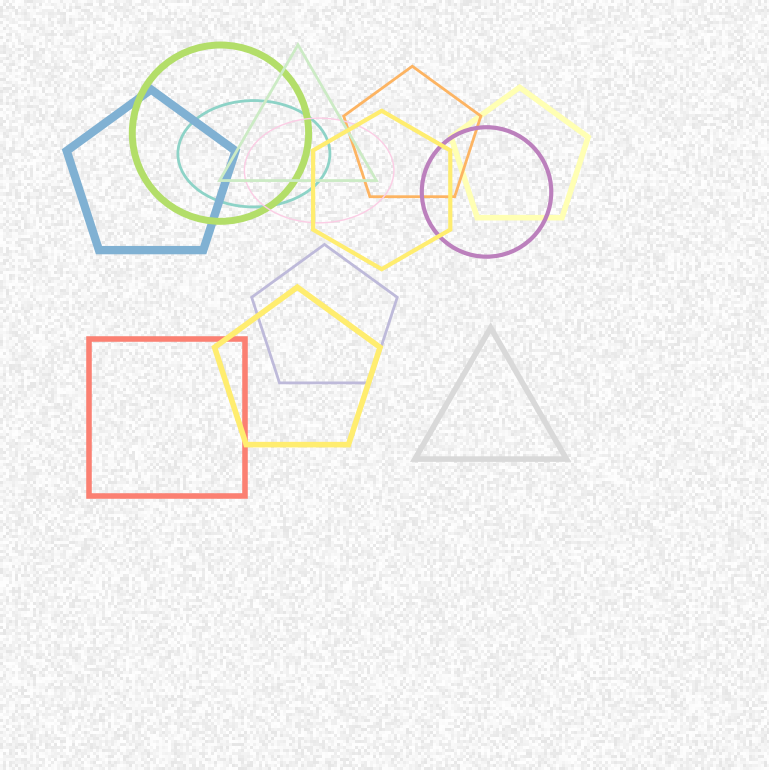[{"shape": "oval", "thickness": 1, "radius": 0.49, "center": [0.33, 0.8]}, {"shape": "pentagon", "thickness": 2, "radius": 0.47, "center": [0.675, 0.793]}, {"shape": "pentagon", "thickness": 1, "radius": 0.5, "center": [0.421, 0.583]}, {"shape": "square", "thickness": 2, "radius": 0.51, "center": [0.217, 0.458]}, {"shape": "pentagon", "thickness": 3, "radius": 0.58, "center": [0.196, 0.768]}, {"shape": "pentagon", "thickness": 1, "radius": 0.47, "center": [0.535, 0.82]}, {"shape": "circle", "thickness": 2.5, "radius": 0.57, "center": [0.286, 0.827]}, {"shape": "oval", "thickness": 0.5, "radius": 0.49, "center": [0.414, 0.779]}, {"shape": "triangle", "thickness": 2, "radius": 0.57, "center": [0.637, 0.461]}, {"shape": "circle", "thickness": 1.5, "radius": 0.42, "center": [0.632, 0.751]}, {"shape": "triangle", "thickness": 1, "radius": 0.59, "center": [0.387, 0.824]}, {"shape": "pentagon", "thickness": 2, "radius": 0.57, "center": [0.386, 0.514]}, {"shape": "hexagon", "thickness": 1.5, "radius": 0.51, "center": [0.496, 0.753]}]